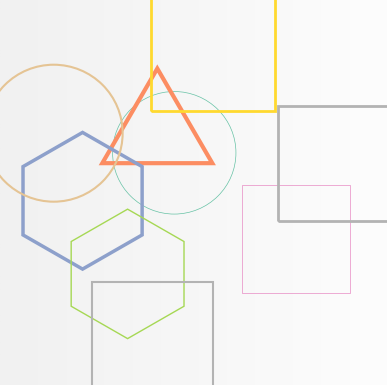[{"shape": "circle", "thickness": 0.5, "radius": 0.8, "center": [0.45, 0.603]}, {"shape": "triangle", "thickness": 3, "radius": 0.82, "center": [0.406, 0.658]}, {"shape": "hexagon", "thickness": 2.5, "radius": 0.89, "center": [0.213, 0.479]}, {"shape": "square", "thickness": 0.5, "radius": 0.7, "center": [0.763, 0.379]}, {"shape": "hexagon", "thickness": 1, "radius": 0.84, "center": [0.329, 0.289]}, {"shape": "square", "thickness": 2, "radius": 0.8, "center": [0.549, 0.87]}, {"shape": "circle", "thickness": 1.5, "radius": 0.89, "center": [0.139, 0.654]}, {"shape": "square", "thickness": 2, "radius": 0.75, "center": [0.866, 0.575]}, {"shape": "square", "thickness": 1.5, "radius": 0.78, "center": [0.393, 0.113]}]